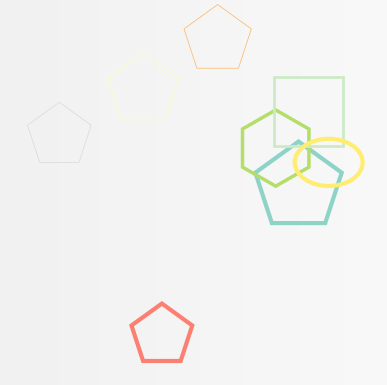[{"shape": "pentagon", "thickness": 3, "radius": 0.59, "center": [0.77, 0.515]}, {"shape": "pentagon", "thickness": 0.5, "radius": 0.48, "center": [0.369, 0.766]}, {"shape": "pentagon", "thickness": 3, "radius": 0.41, "center": [0.418, 0.129]}, {"shape": "pentagon", "thickness": 0.5, "radius": 0.46, "center": [0.562, 0.897]}, {"shape": "hexagon", "thickness": 2.5, "radius": 0.49, "center": [0.712, 0.615]}, {"shape": "pentagon", "thickness": 0.5, "radius": 0.43, "center": [0.153, 0.648]}, {"shape": "square", "thickness": 2, "radius": 0.44, "center": [0.796, 0.711]}, {"shape": "oval", "thickness": 3, "radius": 0.44, "center": [0.848, 0.578]}]